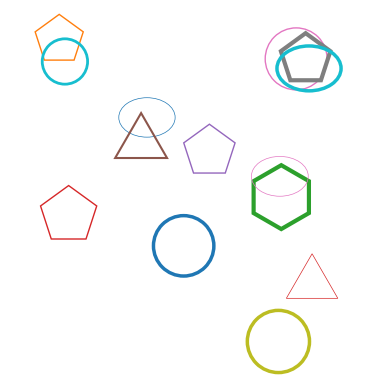[{"shape": "oval", "thickness": 0.5, "radius": 0.37, "center": [0.382, 0.695]}, {"shape": "circle", "thickness": 2.5, "radius": 0.39, "center": [0.477, 0.361]}, {"shape": "pentagon", "thickness": 1, "radius": 0.33, "center": [0.154, 0.897]}, {"shape": "hexagon", "thickness": 3, "radius": 0.41, "center": [0.731, 0.488]}, {"shape": "triangle", "thickness": 0.5, "radius": 0.39, "center": [0.811, 0.264]}, {"shape": "pentagon", "thickness": 1, "radius": 0.38, "center": [0.178, 0.441]}, {"shape": "pentagon", "thickness": 1, "radius": 0.35, "center": [0.544, 0.607]}, {"shape": "triangle", "thickness": 1.5, "radius": 0.39, "center": [0.366, 0.628]}, {"shape": "oval", "thickness": 0.5, "radius": 0.37, "center": [0.727, 0.542]}, {"shape": "circle", "thickness": 1, "radius": 0.4, "center": [0.769, 0.847]}, {"shape": "pentagon", "thickness": 3, "radius": 0.34, "center": [0.794, 0.846]}, {"shape": "circle", "thickness": 2.5, "radius": 0.4, "center": [0.723, 0.113]}, {"shape": "oval", "thickness": 2.5, "radius": 0.42, "center": [0.803, 0.822]}, {"shape": "circle", "thickness": 2, "radius": 0.29, "center": [0.169, 0.84]}]